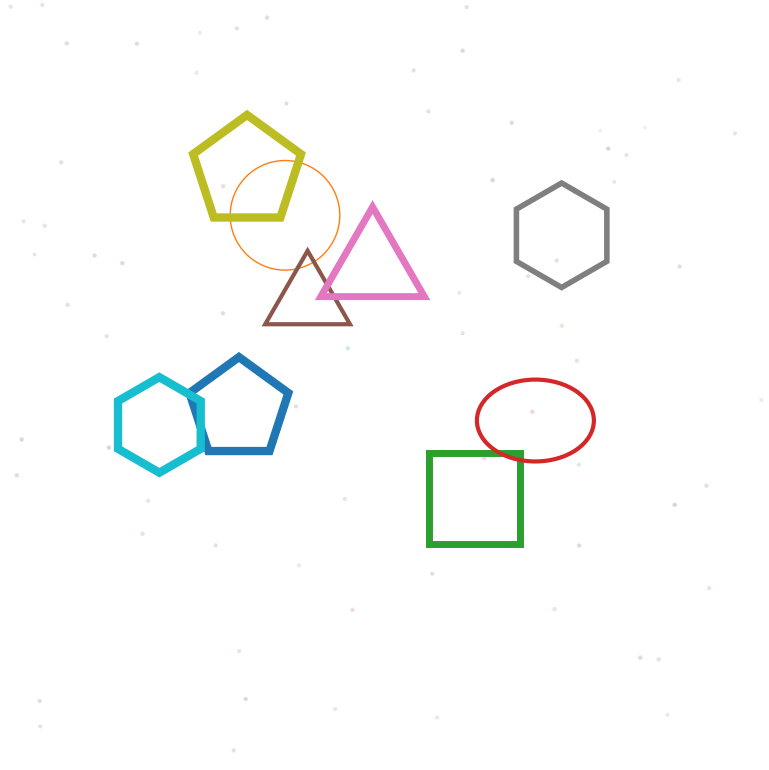[{"shape": "pentagon", "thickness": 3, "radius": 0.34, "center": [0.31, 0.469]}, {"shape": "circle", "thickness": 0.5, "radius": 0.36, "center": [0.37, 0.72]}, {"shape": "square", "thickness": 2.5, "radius": 0.3, "center": [0.617, 0.353]}, {"shape": "oval", "thickness": 1.5, "radius": 0.38, "center": [0.695, 0.454]}, {"shape": "triangle", "thickness": 1.5, "radius": 0.32, "center": [0.399, 0.611]}, {"shape": "triangle", "thickness": 2.5, "radius": 0.39, "center": [0.484, 0.654]}, {"shape": "hexagon", "thickness": 2, "radius": 0.34, "center": [0.729, 0.694]}, {"shape": "pentagon", "thickness": 3, "radius": 0.37, "center": [0.321, 0.777]}, {"shape": "hexagon", "thickness": 3, "radius": 0.31, "center": [0.207, 0.448]}]